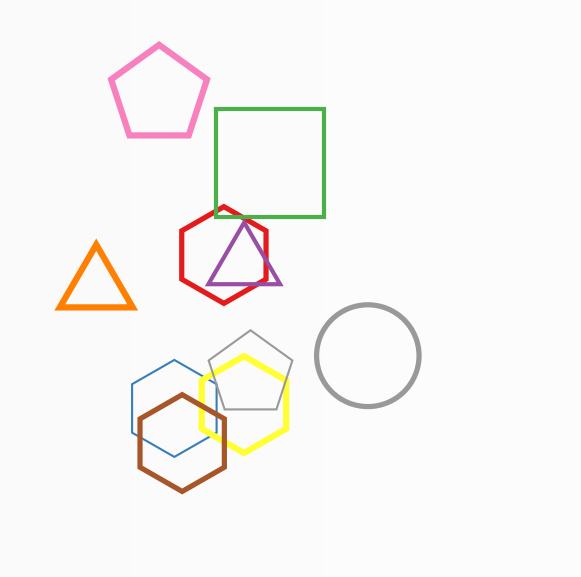[{"shape": "hexagon", "thickness": 2.5, "radius": 0.42, "center": [0.385, 0.558]}, {"shape": "hexagon", "thickness": 1, "radius": 0.42, "center": [0.3, 0.292]}, {"shape": "square", "thickness": 2, "radius": 0.46, "center": [0.464, 0.717]}, {"shape": "triangle", "thickness": 2, "radius": 0.36, "center": [0.42, 0.543]}, {"shape": "triangle", "thickness": 3, "radius": 0.36, "center": [0.166, 0.503]}, {"shape": "hexagon", "thickness": 3, "radius": 0.42, "center": [0.42, 0.299]}, {"shape": "hexagon", "thickness": 2.5, "radius": 0.42, "center": [0.313, 0.232]}, {"shape": "pentagon", "thickness": 3, "radius": 0.43, "center": [0.274, 0.835]}, {"shape": "circle", "thickness": 2.5, "radius": 0.44, "center": [0.633, 0.383]}, {"shape": "pentagon", "thickness": 1, "radius": 0.38, "center": [0.431, 0.351]}]